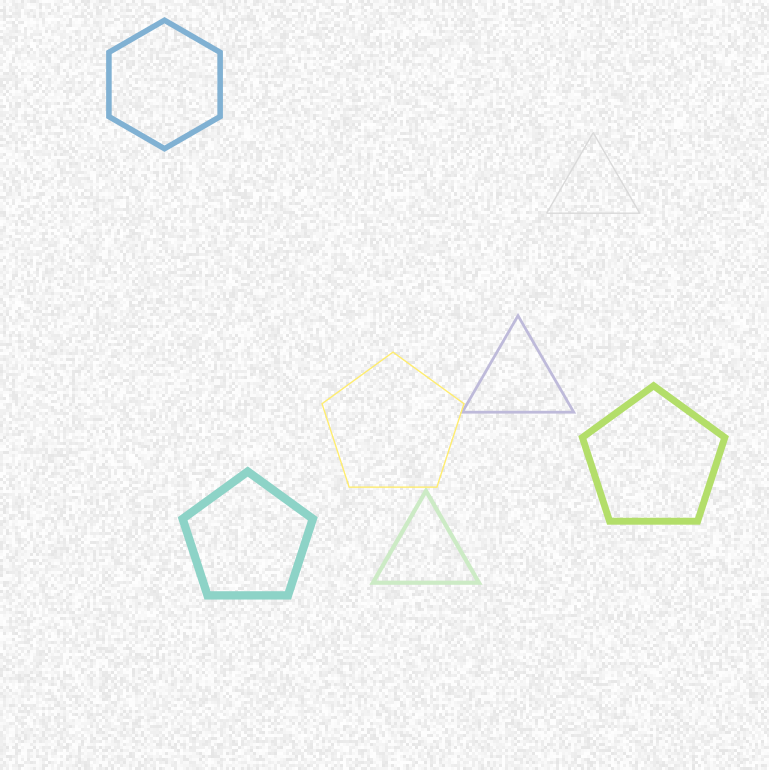[{"shape": "pentagon", "thickness": 3, "radius": 0.44, "center": [0.322, 0.299]}, {"shape": "triangle", "thickness": 1, "radius": 0.42, "center": [0.673, 0.506]}, {"shape": "hexagon", "thickness": 2, "radius": 0.42, "center": [0.214, 0.89]}, {"shape": "pentagon", "thickness": 2.5, "radius": 0.49, "center": [0.849, 0.402]}, {"shape": "triangle", "thickness": 0.5, "radius": 0.35, "center": [0.77, 0.758]}, {"shape": "triangle", "thickness": 1.5, "radius": 0.4, "center": [0.553, 0.283]}, {"shape": "pentagon", "thickness": 0.5, "radius": 0.48, "center": [0.51, 0.446]}]